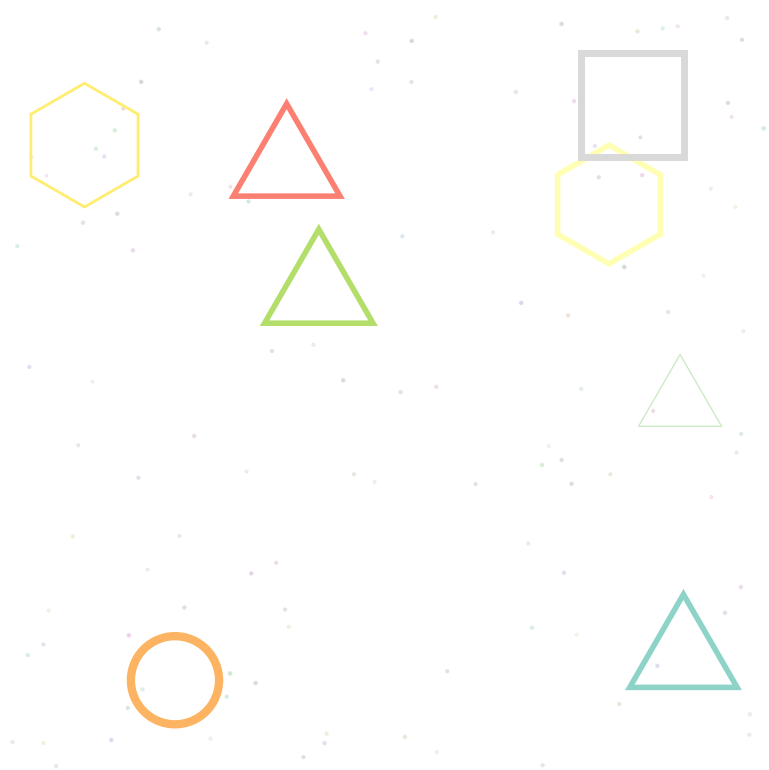[{"shape": "triangle", "thickness": 2, "radius": 0.4, "center": [0.888, 0.148]}, {"shape": "hexagon", "thickness": 2, "radius": 0.39, "center": [0.791, 0.734]}, {"shape": "triangle", "thickness": 2, "radius": 0.4, "center": [0.372, 0.785]}, {"shape": "circle", "thickness": 3, "radius": 0.29, "center": [0.227, 0.117]}, {"shape": "triangle", "thickness": 2, "radius": 0.41, "center": [0.414, 0.621]}, {"shape": "square", "thickness": 2.5, "radius": 0.33, "center": [0.821, 0.864]}, {"shape": "triangle", "thickness": 0.5, "radius": 0.31, "center": [0.883, 0.478]}, {"shape": "hexagon", "thickness": 1, "radius": 0.4, "center": [0.11, 0.812]}]